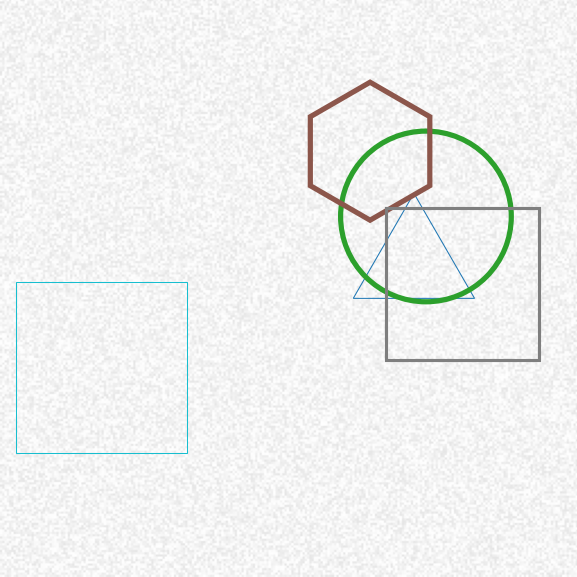[{"shape": "triangle", "thickness": 0.5, "radius": 0.61, "center": [0.717, 0.543]}, {"shape": "circle", "thickness": 2.5, "radius": 0.74, "center": [0.738, 0.624]}, {"shape": "hexagon", "thickness": 2.5, "radius": 0.6, "center": [0.641, 0.737]}, {"shape": "square", "thickness": 1.5, "radius": 0.66, "center": [0.8, 0.507]}, {"shape": "square", "thickness": 0.5, "radius": 0.74, "center": [0.175, 0.363]}]